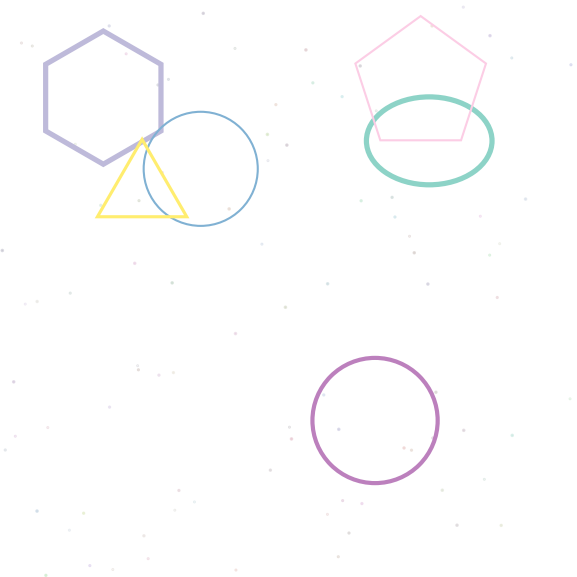[{"shape": "oval", "thickness": 2.5, "radius": 0.54, "center": [0.743, 0.755]}, {"shape": "hexagon", "thickness": 2.5, "radius": 0.58, "center": [0.179, 0.83]}, {"shape": "circle", "thickness": 1, "radius": 0.49, "center": [0.348, 0.707]}, {"shape": "pentagon", "thickness": 1, "radius": 0.59, "center": [0.728, 0.852]}, {"shape": "circle", "thickness": 2, "radius": 0.54, "center": [0.649, 0.271]}, {"shape": "triangle", "thickness": 1.5, "radius": 0.45, "center": [0.246, 0.668]}]